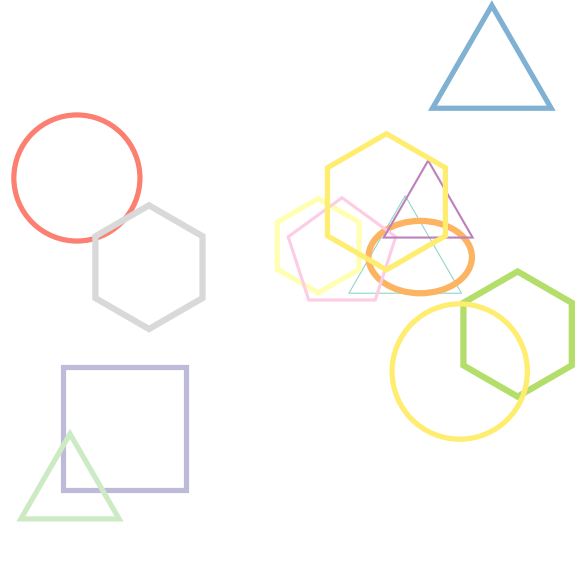[{"shape": "triangle", "thickness": 0.5, "radius": 0.56, "center": [0.702, 0.548]}, {"shape": "hexagon", "thickness": 2.5, "radius": 0.41, "center": [0.551, 0.574]}, {"shape": "square", "thickness": 2.5, "radius": 0.53, "center": [0.216, 0.257]}, {"shape": "circle", "thickness": 2.5, "radius": 0.55, "center": [0.133, 0.691]}, {"shape": "triangle", "thickness": 2.5, "radius": 0.59, "center": [0.852, 0.871]}, {"shape": "oval", "thickness": 3, "radius": 0.45, "center": [0.728, 0.554]}, {"shape": "hexagon", "thickness": 3, "radius": 0.54, "center": [0.896, 0.421]}, {"shape": "pentagon", "thickness": 1.5, "radius": 0.49, "center": [0.592, 0.559]}, {"shape": "hexagon", "thickness": 3, "radius": 0.54, "center": [0.258, 0.536]}, {"shape": "triangle", "thickness": 1, "radius": 0.44, "center": [0.741, 0.632]}, {"shape": "triangle", "thickness": 2.5, "radius": 0.49, "center": [0.121, 0.15]}, {"shape": "circle", "thickness": 2.5, "radius": 0.59, "center": [0.796, 0.356]}, {"shape": "hexagon", "thickness": 2.5, "radius": 0.59, "center": [0.669, 0.65]}]